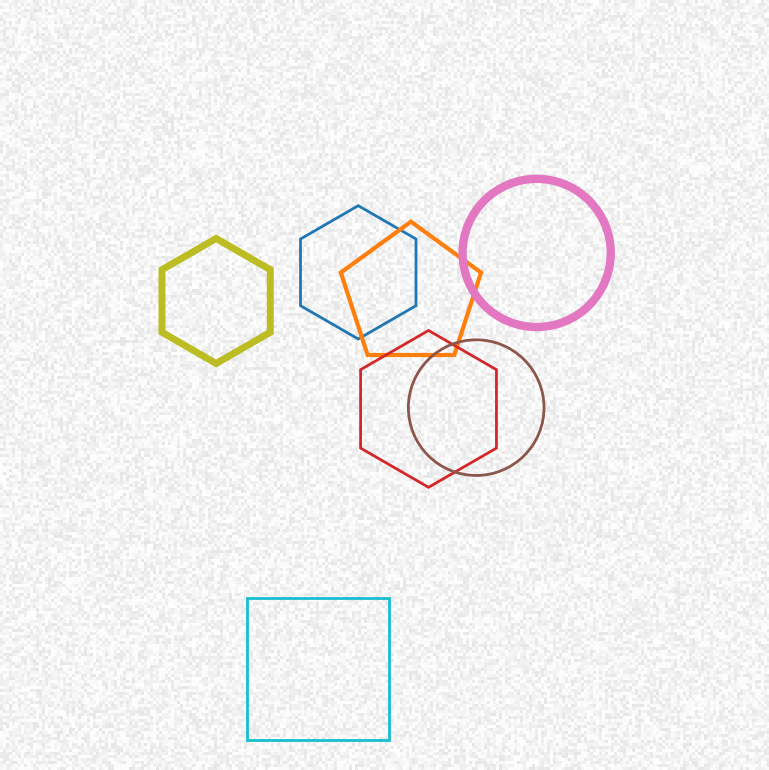[{"shape": "hexagon", "thickness": 1, "radius": 0.43, "center": [0.465, 0.646]}, {"shape": "pentagon", "thickness": 1.5, "radius": 0.48, "center": [0.534, 0.616]}, {"shape": "hexagon", "thickness": 1, "radius": 0.51, "center": [0.557, 0.469]}, {"shape": "circle", "thickness": 1, "radius": 0.44, "center": [0.618, 0.471]}, {"shape": "circle", "thickness": 3, "radius": 0.48, "center": [0.697, 0.672]}, {"shape": "hexagon", "thickness": 2.5, "radius": 0.41, "center": [0.281, 0.609]}, {"shape": "square", "thickness": 1, "radius": 0.46, "center": [0.413, 0.131]}]